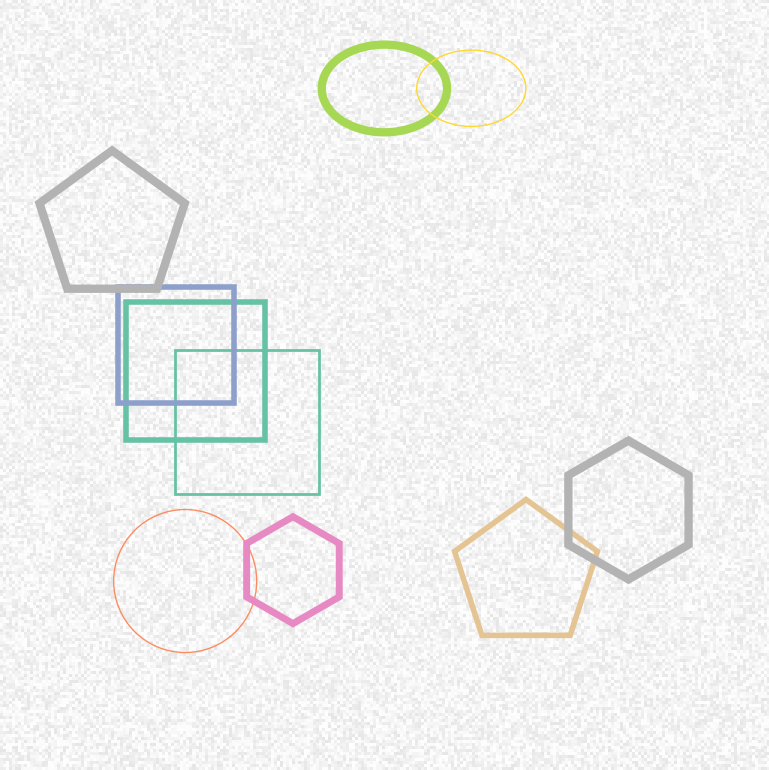[{"shape": "square", "thickness": 1, "radius": 0.47, "center": [0.321, 0.452]}, {"shape": "square", "thickness": 2, "radius": 0.45, "center": [0.254, 0.518]}, {"shape": "circle", "thickness": 0.5, "radius": 0.46, "center": [0.241, 0.245]}, {"shape": "square", "thickness": 2, "radius": 0.38, "center": [0.228, 0.552]}, {"shape": "hexagon", "thickness": 2.5, "radius": 0.35, "center": [0.38, 0.26]}, {"shape": "oval", "thickness": 3, "radius": 0.41, "center": [0.499, 0.885]}, {"shape": "oval", "thickness": 0.5, "radius": 0.35, "center": [0.612, 0.885]}, {"shape": "pentagon", "thickness": 2, "radius": 0.49, "center": [0.683, 0.254]}, {"shape": "pentagon", "thickness": 3, "radius": 0.5, "center": [0.146, 0.705]}, {"shape": "hexagon", "thickness": 3, "radius": 0.45, "center": [0.816, 0.338]}]